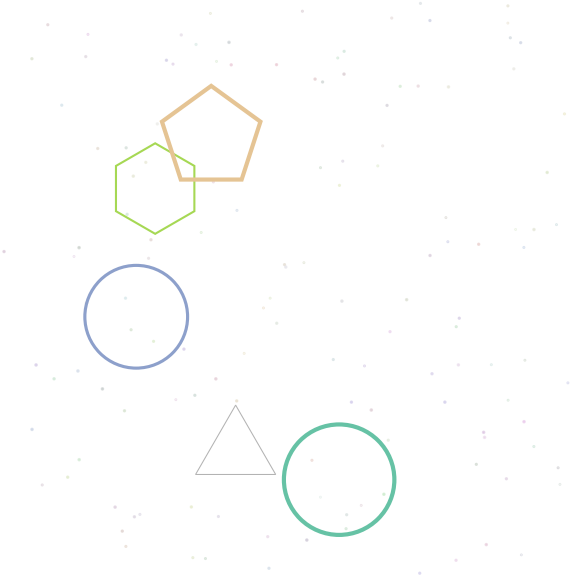[{"shape": "circle", "thickness": 2, "radius": 0.48, "center": [0.587, 0.169]}, {"shape": "circle", "thickness": 1.5, "radius": 0.44, "center": [0.236, 0.451]}, {"shape": "hexagon", "thickness": 1, "radius": 0.39, "center": [0.269, 0.673]}, {"shape": "pentagon", "thickness": 2, "radius": 0.45, "center": [0.366, 0.761]}, {"shape": "triangle", "thickness": 0.5, "radius": 0.4, "center": [0.408, 0.218]}]